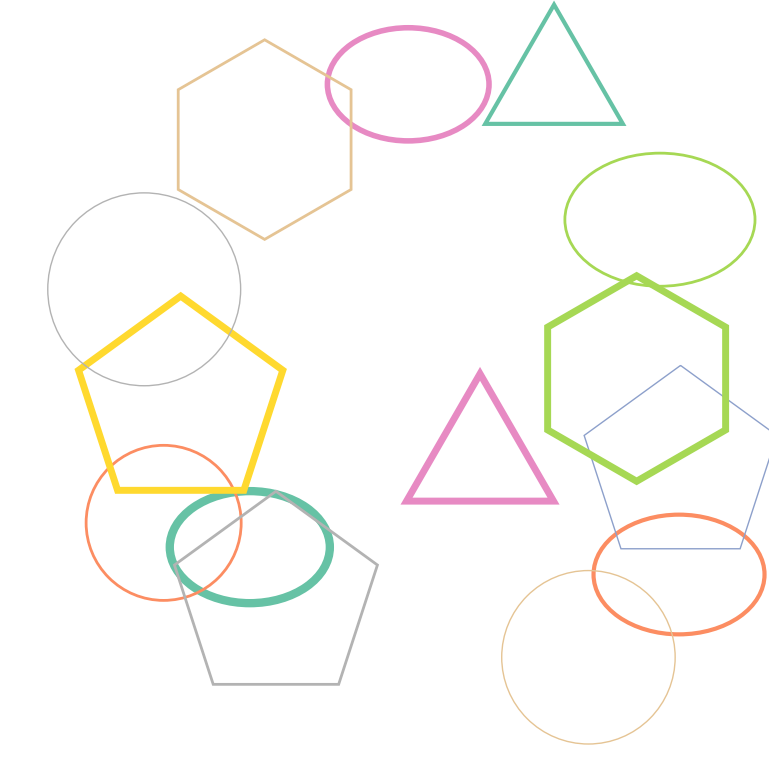[{"shape": "oval", "thickness": 3, "radius": 0.52, "center": [0.324, 0.289]}, {"shape": "triangle", "thickness": 1.5, "radius": 0.52, "center": [0.72, 0.891]}, {"shape": "oval", "thickness": 1.5, "radius": 0.56, "center": [0.882, 0.254]}, {"shape": "circle", "thickness": 1, "radius": 0.5, "center": [0.213, 0.321]}, {"shape": "pentagon", "thickness": 0.5, "radius": 0.66, "center": [0.884, 0.394]}, {"shape": "oval", "thickness": 2, "radius": 0.52, "center": [0.53, 0.89]}, {"shape": "triangle", "thickness": 2.5, "radius": 0.55, "center": [0.623, 0.404]}, {"shape": "hexagon", "thickness": 2.5, "radius": 0.67, "center": [0.827, 0.508]}, {"shape": "oval", "thickness": 1, "radius": 0.62, "center": [0.857, 0.715]}, {"shape": "pentagon", "thickness": 2.5, "radius": 0.7, "center": [0.235, 0.476]}, {"shape": "hexagon", "thickness": 1, "radius": 0.65, "center": [0.344, 0.819]}, {"shape": "circle", "thickness": 0.5, "radius": 0.56, "center": [0.764, 0.146]}, {"shape": "pentagon", "thickness": 1, "radius": 0.69, "center": [0.358, 0.223]}, {"shape": "circle", "thickness": 0.5, "radius": 0.63, "center": [0.187, 0.624]}]